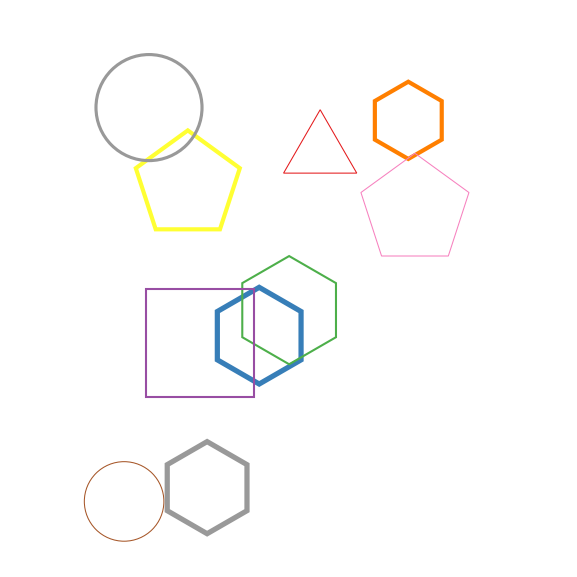[{"shape": "triangle", "thickness": 0.5, "radius": 0.37, "center": [0.554, 0.736]}, {"shape": "hexagon", "thickness": 2.5, "radius": 0.42, "center": [0.449, 0.418]}, {"shape": "hexagon", "thickness": 1, "radius": 0.47, "center": [0.501, 0.462]}, {"shape": "square", "thickness": 1, "radius": 0.47, "center": [0.346, 0.406]}, {"shape": "hexagon", "thickness": 2, "radius": 0.33, "center": [0.707, 0.791]}, {"shape": "pentagon", "thickness": 2, "radius": 0.47, "center": [0.325, 0.679]}, {"shape": "circle", "thickness": 0.5, "radius": 0.34, "center": [0.215, 0.131]}, {"shape": "pentagon", "thickness": 0.5, "radius": 0.49, "center": [0.719, 0.635]}, {"shape": "hexagon", "thickness": 2.5, "radius": 0.4, "center": [0.359, 0.155]}, {"shape": "circle", "thickness": 1.5, "radius": 0.46, "center": [0.258, 0.813]}]